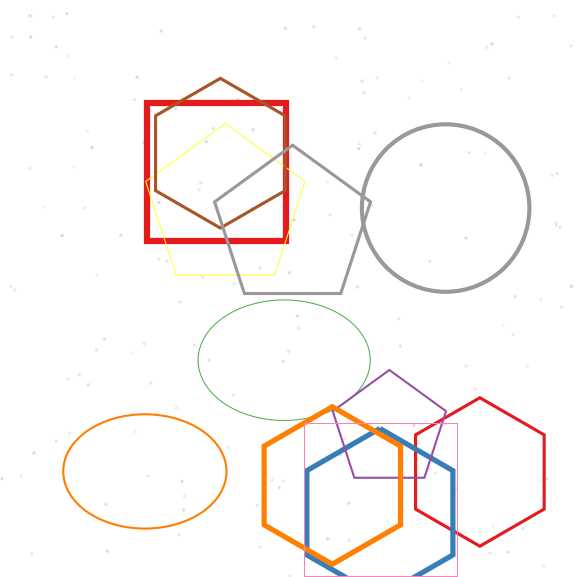[{"shape": "square", "thickness": 3, "radius": 0.6, "center": [0.375, 0.701]}, {"shape": "hexagon", "thickness": 1.5, "radius": 0.64, "center": [0.831, 0.182]}, {"shape": "hexagon", "thickness": 2.5, "radius": 0.73, "center": [0.658, 0.111]}, {"shape": "oval", "thickness": 0.5, "radius": 0.75, "center": [0.492, 0.375]}, {"shape": "pentagon", "thickness": 1, "radius": 0.52, "center": [0.674, 0.255]}, {"shape": "oval", "thickness": 1, "radius": 0.71, "center": [0.251, 0.183]}, {"shape": "hexagon", "thickness": 2.5, "radius": 0.68, "center": [0.575, 0.158]}, {"shape": "pentagon", "thickness": 0.5, "radius": 0.73, "center": [0.39, 0.64]}, {"shape": "hexagon", "thickness": 1.5, "radius": 0.65, "center": [0.382, 0.734]}, {"shape": "square", "thickness": 0.5, "radius": 0.66, "center": [0.659, 0.135]}, {"shape": "circle", "thickness": 2, "radius": 0.73, "center": [0.772, 0.639]}, {"shape": "pentagon", "thickness": 1.5, "radius": 0.71, "center": [0.507, 0.606]}]